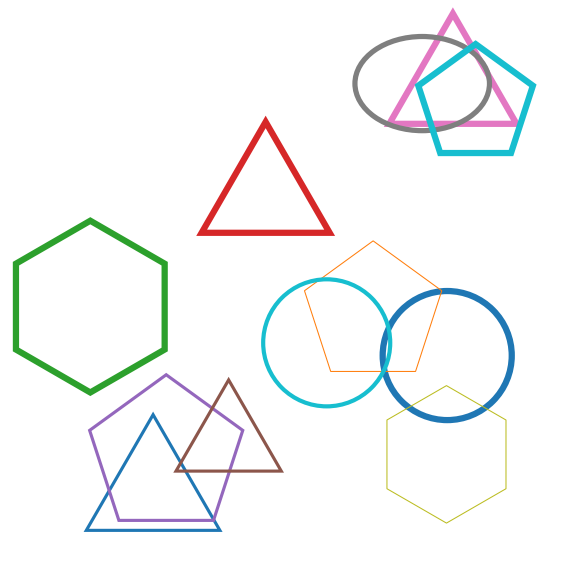[{"shape": "circle", "thickness": 3, "radius": 0.56, "center": [0.774, 0.383]}, {"shape": "triangle", "thickness": 1.5, "radius": 0.67, "center": [0.265, 0.148]}, {"shape": "pentagon", "thickness": 0.5, "radius": 0.62, "center": [0.646, 0.457]}, {"shape": "hexagon", "thickness": 3, "radius": 0.74, "center": [0.156, 0.468]}, {"shape": "triangle", "thickness": 3, "radius": 0.64, "center": [0.46, 0.66]}, {"shape": "pentagon", "thickness": 1.5, "radius": 0.7, "center": [0.288, 0.211]}, {"shape": "triangle", "thickness": 1.5, "radius": 0.53, "center": [0.396, 0.236]}, {"shape": "triangle", "thickness": 3, "radius": 0.64, "center": [0.784, 0.848]}, {"shape": "oval", "thickness": 2.5, "radius": 0.58, "center": [0.731, 0.854]}, {"shape": "hexagon", "thickness": 0.5, "radius": 0.6, "center": [0.773, 0.212]}, {"shape": "circle", "thickness": 2, "radius": 0.55, "center": [0.566, 0.405]}, {"shape": "pentagon", "thickness": 3, "radius": 0.52, "center": [0.824, 0.819]}]